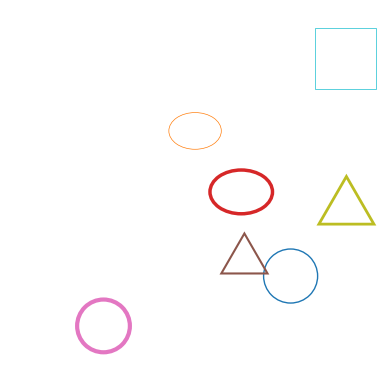[{"shape": "circle", "thickness": 1, "radius": 0.35, "center": [0.755, 0.283]}, {"shape": "oval", "thickness": 0.5, "radius": 0.34, "center": [0.507, 0.66]}, {"shape": "oval", "thickness": 2.5, "radius": 0.41, "center": [0.627, 0.502]}, {"shape": "triangle", "thickness": 1.5, "radius": 0.35, "center": [0.635, 0.324]}, {"shape": "circle", "thickness": 3, "radius": 0.34, "center": [0.269, 0.153]}, {"shape": "triangle", "thickness": 2, "radius": 0.41, "center": [0.9, 0.459]}, {"shape": "square", "thickness": 0.5, "radius": 0.39, "center": [0.897, 0.848]}]